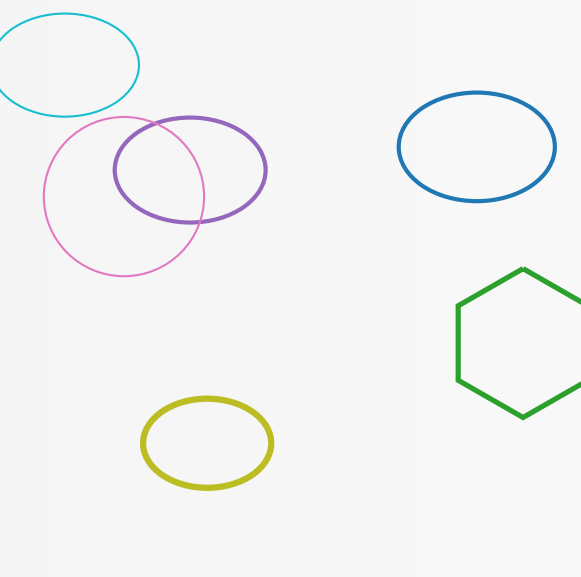[{"shape": "oval", "thickness": 2, "radius": 0.67, "center": [0.82, 0.745]}, {"shape": "hexagon", "thickness": 2.5, "radius": 0.64, "center": [0.9, 0.405]}, {"shape": "oval", "thickness": 2, "radius": 0.65, "center": [0.327, 0.705]}, {"shape": "circle", "thickness": 1, "radius": 0.69, "center": [0.213, 0.659]}, {"shape": "oval", "thickness": 3, "radius": 0.55, "center": [0.356, 0.232]}, {"shape": "oval", "thickness": 1, "radius": 0.64, "center": [0.112, 0.886]}]